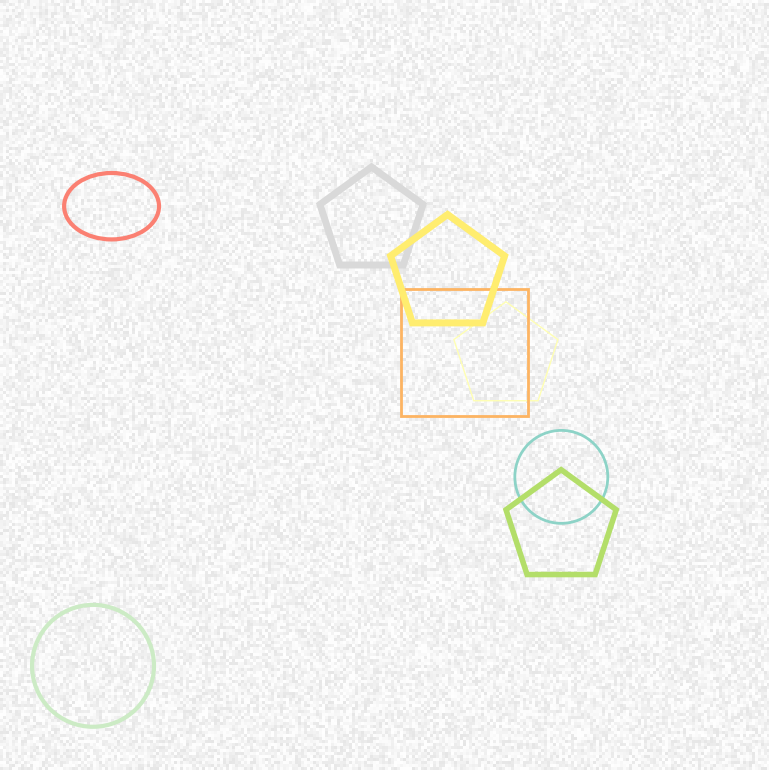[{"shape": "circle", "thickness": 1, "radius": 0.3, "center": [0.729, 0.381]}, {"shape": "pentagon", "thickness": 0.5, "radius": 0.36, "center": [0.657, 0.537]}, {"shape": "oval", "thickness": 1.5, "radius": 0.31, "center": [0.145, 0.732]}, {"shape": "square", "thickness": 1, "radius": 0.41, "center": [0.603, 0.542]}, {"shape": "pentagon", "thickness": 2, "radius": 0.38, "center": [0.729, 0.315]}, {"shape": "pentagon", "thickness": 2.5, "radius": 0.35, "center": [0.482, 0.713]}, {"shape": "circle", "thickness": 1.5, "radius": 0.4, "center": [0.121, 0.135]}, {"shape": "pentagon", "thickness": 2.5, "radius": 0.39, "center": [0.581, 0.644]}]